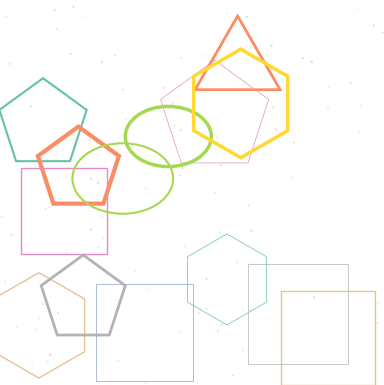[{"shape": "hexagon", "thickness": 0.5, "radius": 0.59, "center": [0.589, 0.274]}, {"shape": "pentagon", "thickness": 1.5, "radius": 0.6, "center": [0.112, 0.678]}, {"shape": "triangle", "thickness": 2, "radius": 0.64, "center": [0.617, 0.831]}, {"shape": "pentagon", "thickness": 3, "radius": 0.55, "center": [0.204, 0.561]}, {"shape": "square", "thickness": 0.5, "radius": 0.63, "center": [0.374, 0.137]}, {"shape": "square", "thickness": 1, "radius": 0.56, "center": [0.166, 0.452]}, {"shape": "pentagon", "thickness": 0.5, "radius": 0.74, "center": [0.557, 0.696]}, {"shape": "oval", "thickness": 1.5, "radius": 0.65, "center": [0.319, 0.536]}, {"shape": "oval", "thickness": 2.5, "radius": 0.56, "center": [0.437, 0.645]}, {"shape": "hexagon", "thickness": 2.5, "radius": 0.7, "center": [0.625, 0.731]}, {"shape": "hexagon", "thickness": 1, "radius": 0.68, "center": [0.101, 0.155]}, {"shape": "square", "thickness": 1, "radius": 0.61, "center": [0.853, 0.122]}, {"shape": "pentagon", "thickness": 2, "radius": 0.57, "center": [0.216, 0.223]}, {"shape": "square", "thickness": 0.5, "radius": 0.65, "center": [0.774, 0.185]}]